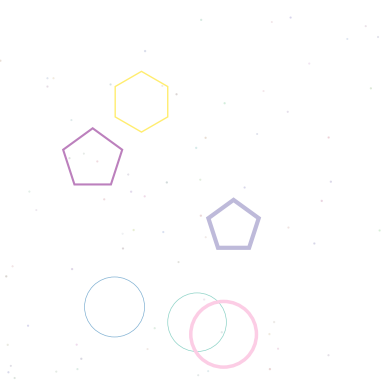[{"shape": "circle", "thickness": 0.5, "radius": 0.38, "center": [0.512, 0.163]}, {"shape": "pentagon", "thickness": 3, "radius": 0.34, "center": [0.607, 0.412]}, {"shape": "circle", "thickness": 0.5, "radius": 0.39, "center": [0.298, 0.203]}, {"shape": "circle", "thickness": 2.5, "radius": 0.43, "center": [0.581, 0.132]}, {"shape": "pentagon", "thickness": 1.5, "radius": 0.4, "center": [0.241, 0.586]}, {"shape": "hexagon", "thickness": 1, "radius": 0.39, "center": [0.367, 0.736]}]